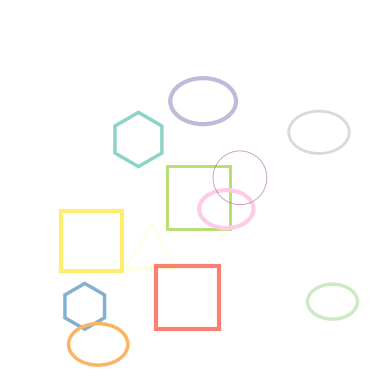[{"shape": "hexagon", "thickness": 2.5, "radius": 0.35, "center": [0.36, 0.638]}, {"shape": "triangle", "thickness": 0.5, "radius": 0.39, "center": [0.394, 0.341]}, {"shape": "oval", "thickness": 3, "radius": 0.43, "center": [0.528, 0.737]}, {"shape": "square", "thickness": 3, "radius": 0.41, "center": [0.488, 0.228]}, {"shape": "hexagon", "thickness": 2.5, "radius": 0.3, "center": [0.22, 0.204]}, {"shape": "oval", "thickness": 2.5, "radius": 0.39, "center": [0.255, 0.106]}, {"shape": "square", "thickness": 2, "radius": 0.41, "center": [0.517, 0.486]}, {"shape": "oval", "thickness": 3, "radius": 0.35, "center": [0.588, 0.457]}, {"shape": "oval", "thickness": 2, "radius": 0.39, "center": [0.829, 0.656]}, {"shape": "circle", "thickness": 0.5, "radius": 0.35, "center": [0.623, 0.538]}, {"shape": "oval", "thickness": 2.5, "radius": 0.32, "center": [0.864, 0.216]}, {"shape": "square", "thickness": 3, "radius": 0.4, "center": [0.238, 0.374]}]